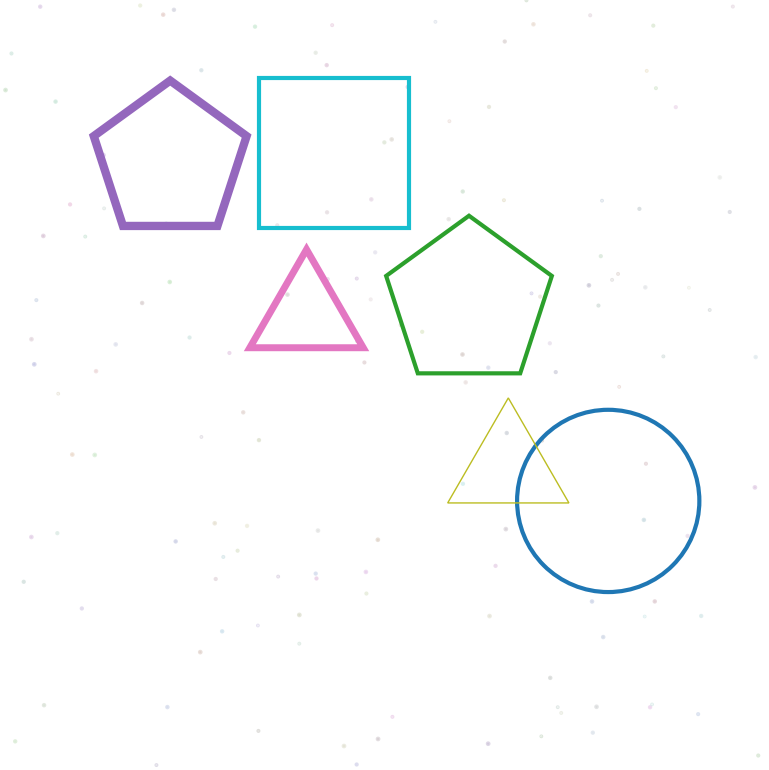[{"shape": "circle", "thickness": 1.5, "radius": 0.59, "center": [0.79, 0.349]}, {"shape": "pentagon", "thickness": 1.5, "radius": 0.57, "center": [0.609, 0.607]}, {"shape": "pentagon", "thickness": 3, "radius": 0.52, "center": [0.221, 0.791]}, {"shape": "triangle", "thickness": 2.5, "radius": 0.43, "center": [0.398, 0.591]}, {"shape": "triangle", "thickness": 0.5, "radius": 0.45, "center": [0.66, 0.392]}, {"shape": "square", "thickness": 1.5, "radius": 0.49, "center": [0.433, 0.801]}]